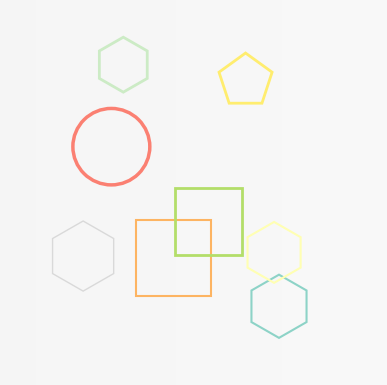[{"shape": "hexagon", "thickness": 1.5, "radius": 0.41, "center": [0.72, 0.204]}, {"shape": "hexagon", "thickness": 1.5, "radius": 0.4, "center": [0.707, 0.344]}, {"shape": "circle", "thickness": 2.5, "radius": 0.5, "center": [0.287, 0.619]}, {"shape": "square", "thickness": 1.5, "radius": 0.49, "center": [0.447, 0.33]}, {"shape": "square", "thickness": 2, "radius": 0.44, "center": [0.538, 0.424]}, {"shape": "hexagon", "thickness": 1, "radius": 0.46, "center": [0.215, 0.335]}, {"shape": "hexagon", "thickness": 2, "radius": 0.36, "center": [0.318, 0.832]}, {"shape": "pentagon", "thickness": 2, "radius": 0.36, "center": [0.634, 0.79]}]